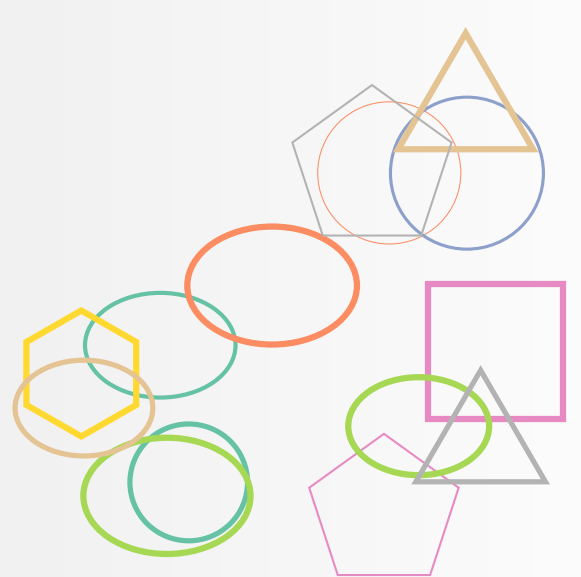[{"shape": "oval", "thickness": 2, "radius": 0.65, "center": [0.276, 0.401]}, {"shape": "circle", "thickness": 2.5, "radius": 0.51, "center": [0.325, 0.164]}, {"shape": "oval", "thickness": 3, "radius": 0.73, "center": [0.468, 0.505]}, {"shape": "circle", "thickness": 0.5, "radius": 0.62, "center": [0.67, 0.7]}, {"shape": "circle", "thickness": 1.5, "radius": 0.66, "center": [0.803, 0.699]}, {"shape": "pentagon", "thickness": 1, "radius": 0.68, "center": [0.661, 0.113]}, {"shape": "square", "thickness": 3, "radius": 0.58, "center": [0.852, 0.39]}, {"shape": "oval", "thickness": 3, "radius": 0.72, "center": [0.287, 0.141]}, {"shape": "oval", "thickness": 3, "radius": 0.61, "center": [0.72, 0.261]}, {"shape": "hexagon", "thickness": 3, "radius": 0.55, "center": [0.14, 0.352]}, {"shape": "oval", "thickness": 2.5, "radius": 0.59, "center": [0.144, 0.293]}, {"shape": "triangle", "thickness": 3, "radius": 0.67, "center": [0.801, 0.808]}, {"shape": "triangle", "thickness": 2.5, "radius": 0.64, "center": [0.827, 0.229]}, {"shape": "pentagon", "thickness": 1, "radius": 0.72, "center": [0.64, 0.708]}]